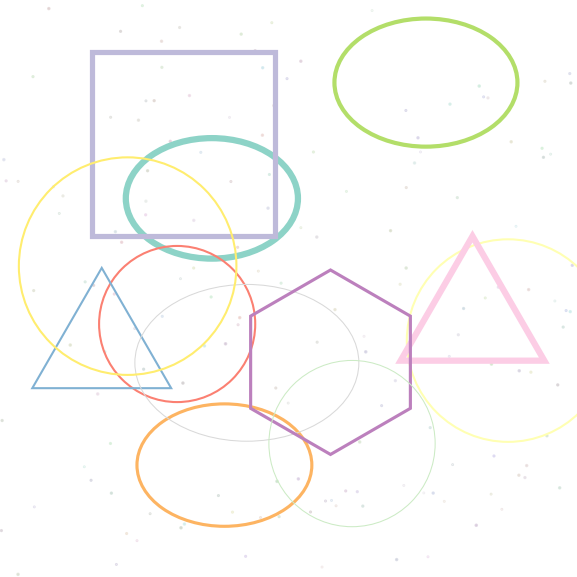[{"shape": "oval", "thickness": 3, "radius": 0.75, "center": [0.367, 0.656]}, {"shape": "circle", "thickness": 1, "radius": 0.88, "center": [0.88, 0.409]}, {"shape": "square", "thickness": 2.5, "radius": 0.79, "center": [0.317, 0.749]}, {"shape": "circle", "thickness": 1, "radius": 0.68, "center": [0.307, 0.438]}, {"shape": "triangle", "thickness": 1, "radius": 0.69, "center": [0.176, 0.396]}, {"shape": "oval", "thickness": 1.5, "radius": 0.76, "center": [0.389, 0.194]}, {"shape": "oval", "thickness": 2, "radius": 0.79, "center": [0.738, 0.856]}, {"shape": "triangle", "thickness": 3, "radius": 0.72, "center": [0.818, 0.446]}, {"shape": "oval", "thickness": 0.5, "radius": 0.97, "center": [0.427, 0.371]}, {"shape": "hexagon", "thickness": 1.5, "radius": 0.8, "center": [0.572, 0.372]}, {"shape": "circle", "thickness": 0.5, "radius": 0.72, "center": [0.61, 0.231]}, {"shape": "circle", "thickness": 1, "radius": 0.94, "center": [0.221, 0.538]}]